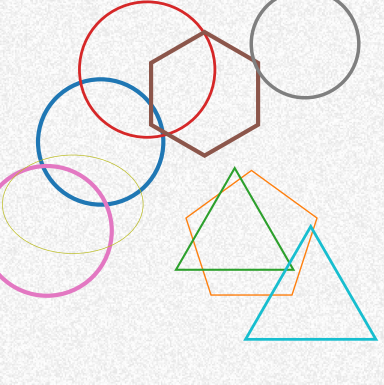[{"shape": "circle", "thickness": 3, "radius": 0.81, "center": [0.262, 0.631]}, {"shape": "pentagon", "thickness": 1, "radius": 0.89, "center": [0.653, 0.378]}, {"shape": "triangle", "thickness": 1.5, "radius": 0.88, "center": [0.61, 0.387]}, {"shape": "circle", "thickness": 2, "radius": 0.88, "center": [0.382, 0.819]}, {"shape": "hexagon", "thickness": 3, "radius": 0.8, "center": [0.531, 0.756]}, {"shape": "circle", "thickness": 3, "radius": 0.84, "center": [0.122, 0.4]}, {"shape": "circle", "thickness": 2.5, "radius": 0.7, "center": [0.792, 0.886]}, {"shape": "oval", "thickness": 0.5, "radius": 0.91, "center": [0.189, 0.469]}, {"shape": "triangle", "thickness": 2, "radius": 0.98, "center": [0.807, 0.216]}]